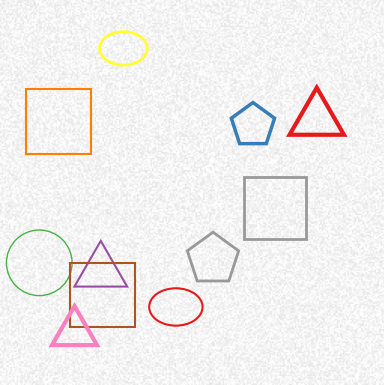[{"shape": "oval", "thickness": 1.5, "radius": 0.35, "center": [0.457, 0.203]}, {"shape": "triangle", "thickness": 3, "radius": 0.41, "center": [0.823, 0.691]}, {"shape": "pentagon", "thickness": 2.5, "radius": 0.29, "center": [0.657, 0.675]}, {"shape": "circle", "thickness": 1, "radius": 0.43, "center": [0.102, 0.317]}, {"shape": "triangle", "thickness": 1.5, "radius": 0.4, "center": [0.262, 0.295]}, {"shape": "square", "thickness": 1.5, "radius": 0.42, "center": [0.152, 0.684]}, {"shape": "oval", "thickness": 2, "radius": 0.31, "center": [0.321, 0.874]}, {"shape": "square", "thickness": 1.5, "radius": 0.42, "center": [0.266, 0.234]}, {"shape": "triangle", "thickness": 3, "radius": 0.34, "center": [0.194, 0.137]}, {"shape": "pentagon", "thickness": 2, "radius": 0.35, "center": [0.553, 0.327]}, {"shape": "square", "thickness": 2, "radius": 0.41, "center": [0.714, 0.459]}]